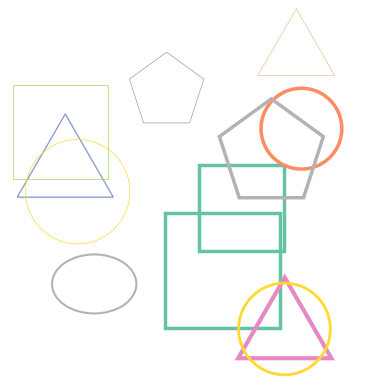[{"shape": "square", "thickness": 2.5, "radius": 0.56, "center": [0.627, 0.46]}, {"shape": "square", "thickness": 2.5, "radius": 0.74, "center": [0.577, 0.298]}, {"shape": "circle", "thickness": 2.5, "radius": 0.52, "center": [0.783, 0.666]}, {"shape": "pentagon", "thickness": 0.5, "radius": 0.51, "center": [0.433, 0.763]}, {"shape": "triangle", "thickness": 1, "radius": 0.72, "center": [0.169, 0.56]}, {"shape": "triangle", "thickness": 3, "radius": 0.7, "center": [0.74, 0.139]}, {"shape": "square", "thickness": 0.5, "radius": 0.61, "center": [0.157, 0.657]}, {"shape": "circle", "thickness": 0.5, "radius": 0.68, "center": [0.202, 0.502]}, {"shape": "circle", "thickness": 2, "radius": 0.6, "center": [0.739, 0.146]}, {"shape": "triangle", "thickness": 0.5, "radius": 0.58, "center": [0.77, 0.861]}, {"shape": "oval", "thickness": 1.5, "radius": 0.55, "center": [0.245, 0.262]}, {"shape": "pentagon", "thickness": 2.5, "radius": 0.71, "center": [0.705, 0.601]}]